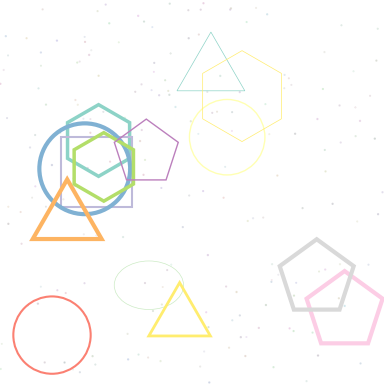[{"shape": "triangle", "thickness": 0.5, "radius": 0.51, "center": [0.548, 0.815]}, {"shape": "hexagon", "thickness": 2.5, "radius": 0.47, "center": [0.256, 0.635]}, {"shape": "circle", "thickness": 1, "radius": 0.49, "center": [0.59, 0.644]}, {"shape": "square", "thickness": 1.5, "radius": 0.46, "center": [0.25, 0.553]}, {"shape": "circle", "thickness": 1.5, "radius": 0.5, "center": [0.135, 0.13]}, {"shape": "circle", "thickness": 3, "radius": 0.59, "center": [0.22, 0.562]}, {"shape": "triangle", "thickness": 3, "radius": 0.52, "center": [0.175, 0.431]}, {"shape": "hexagon", "thickness": 2.5, "radius": 0.44, "center": [0.27, 0.566]}, {"shape": "pentagon", "thickness": 3, "radius": 0.52, "center": [0.895, 0.192]}, {"shape": "pentagon", "thickness": 3, "radius": 0.51, "center": [0.823, 0.278]}, {"shape": "pentagon", "thickness": 1, "radius": 0.44, "center": [0.38, 0.603]}, {"shape": "oval", "thickness": 0.5, "radius": 0.45, "center": [0.387, 0.259]}, {"shape": "hexagon", "thickness": 0.5, "radius": 0.59, "center": [0.629, 0.75]}, {"shape": "triangle", "thickness": 2, "radius": 0.46, "center": [0.467, 0.174]}]